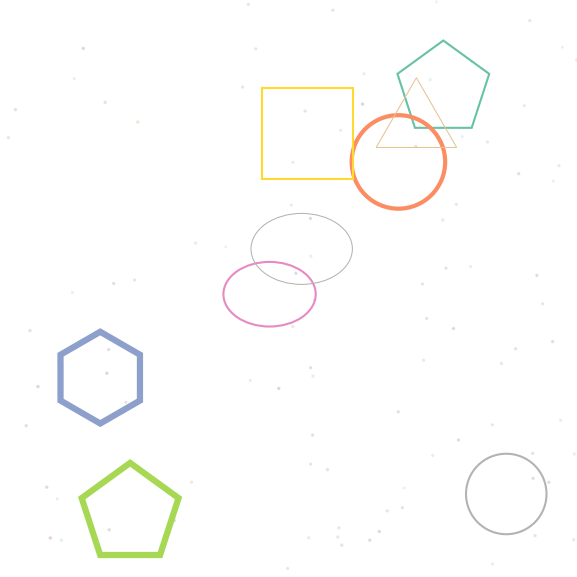[{"shape": "pentagon", "thickness": 1, "radius": 0.42, "center": [0.768, 0.845]}, {"shape": "circle", "thickness": 2, "radius": 0.4, "center": [0.69, 0.719]}, {"shape": "hexagon", "thickness": 3, "radius": 0.4, "center": [0.174, 0.345]}, {"shape": "oval", "thickness": 1, "radius": 0.4, "center": [0.467, 0.49]}, {"shape": "pentagon", "thickness": 3, "radius": 0.44, "center": [0.225, 0.109]}, {"shape": "square", "thickness": 1, "radius": 0.39, "center": [0.532, 0.768]}, {"shape": "triangle", "thickness": 0.5, "radius": 0.4, "center": [0.721, 0.784]}, {"shape": "oval", "thickness": 0.5, "radius": 0.44, "center": [0.522, 0.568]}, {"shape": "circle", "thickness": 1, "radius": 0.35, "center": [0.877, 0.144]}]